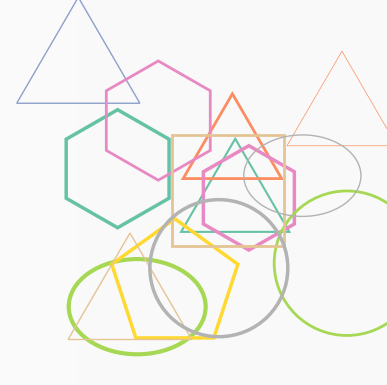[{"shape": "triangle", "thickness": 1.5, "radius": 0.81, "center": [0.607, 0.478]}, {"shape": "hexagon", "thickness": 2.5, "radius": 0.77, "center": [0.304, 0.562]}, {"shape": "triangle", "thickness": 0.5, "radius": 0.82, "center": [0.882, 0.703]}, {"shape": "triangle", "thickness": 2, "radius": 0.73, "center": [0.6, 0.61]}, {"shape": "triangle", "thickness": 1, "radius": 0.92, "center": [0.202, 0.824]}, {"shape": "hexagon", "thickness": 2.5, "radius": 0.68, "center": [0.642, 0.486]}, {"shape": "hexagon", "thickness": 2, "radius": 0.77, "center": [0.408, 0.687]}, {"shape": "circle", "thickness": 2, "radius": 0.94, "center": [0.895, 0.316]}, {"shape": "oval", "thickness": 3, "radius": 0.88, "center": [0.354, 0.203]}, {"shape": "pentagon", "thickness": 2.5, "radius": 0.86, "center": [0.451, 0.261]}, {"shape": "triangle", "thickness": 1, "radius": 0.92, "center": [0.335, 0.21]}, {"shape": "square", "thickness": 2, "radius": 0.72, "center": [0.589, 0.505]}, {"shape": "oval", "thickness": 1, "radius": 0.76, "center": [0.78, 0.544]}, {"shape": "circle", "thickness": 2.5, "radius": 0.89, "center": [0.565, 0.303]}]